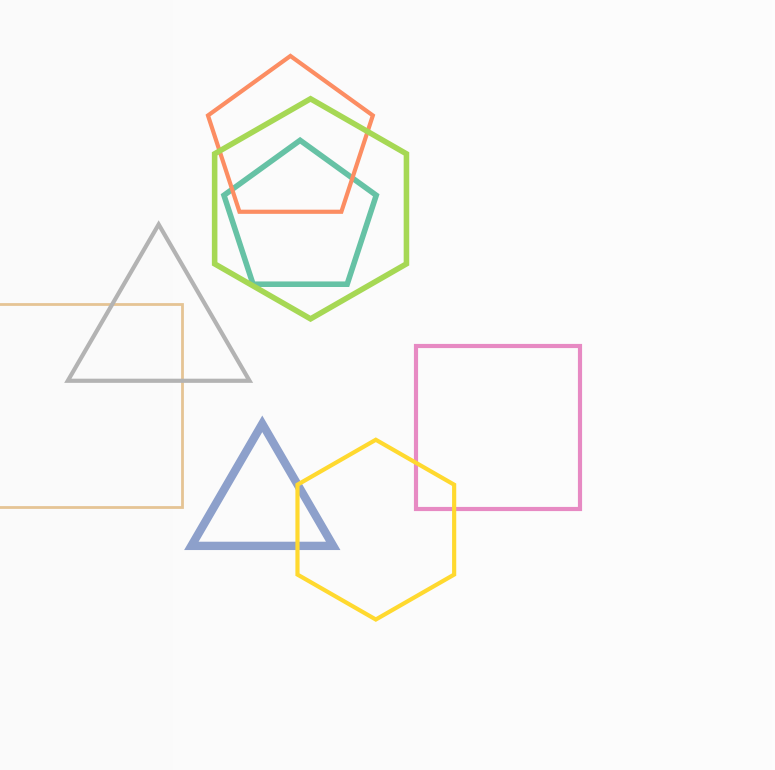[{"shape": "pentagon", "thickness": 2, "radius": 0.52, "center": [0.387, 0.714]}, {"shape": "pentagon", "thickness": 1.5, "radius": 0.56, "center": [0.375, 0.815]}, {"shape": "triangle", "thickness": 3, "radius": 0.53, "center": [0.338, 0.344]}, {"shape": "square", "thickness": 1.5, "radius": 0.53, "center": [0.643, 0.445]}, {"shape": "hexagon", "thickness": 2, "radius": 0.71, "center": [0.401, 0.729]}, {"shape": "hexagon", "thickness": 1.5, "radius": 0.58, "center": [0.485, 0.312]}, {"shape": "square", "thickness": 1, "radius": 0.66, "center": [0.102, 0.473]}, {"shape": "triangle", "thickness": 1.5, "radius": 0.68, "center": [0.205, 0.573]}]